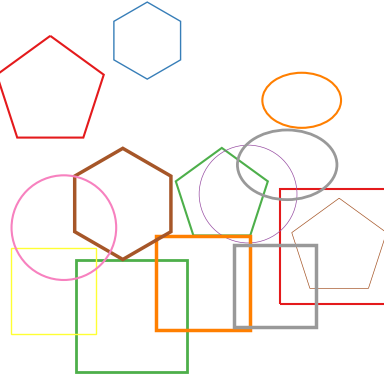[{"shape": "square", "thickness": 1.5, "radius": 0.75, "center": [0.876, 0.361]}, {"shape": "pentagon", "thickness": 1.5, "radius": 0.73, "center": [0.131, 0.761]}, {"shape": "hexagon", "thickness": 1, "radius": 0.5, "center": [0.382, 0.895]}, {"shape": "square", "thickness": 2, "radius": 0.72, "center": [0.342, 0.179]}, {"shape": "pentagon", "thickness": 1.5, "radius": 0.63, "center": [0.576, 0.49]}, {"shape": "circle", "thickness": 0.5, "radius": 0.64, "center": [0.644, 0.496]}, {"shape": "oval", "thickness": 1.5, "radius": 0.51, "center": [0.784, 0.739]}, {"shape": "square", "thickness": 2.5, "radius": 0.61, "center": [0.527, 0.265]}, {"shape": "square", "thickness": 1, "radius": 0.55, "center": [0.139, 0.244]}, {"shape": "pentagon", "thickness": 0.5, "radius": 0.65, "center": [0.881, 0.356]}, {"shape": "hexagon", "thickness": 2.5, "radius": 0.72, "center": [0.319, 0.47]}, {"shape": "circle", "thickness": 1.5, "radius": 0.68, "center": [0.166, 0.409]}, {"shape": "square", "thickness": 2.5, "radius": 0.53, "center": [0.715, 0.257]}, {"shape": "oval", "thickness": 2, "radius": 0.65, "center": [0.746, 0.572]}]